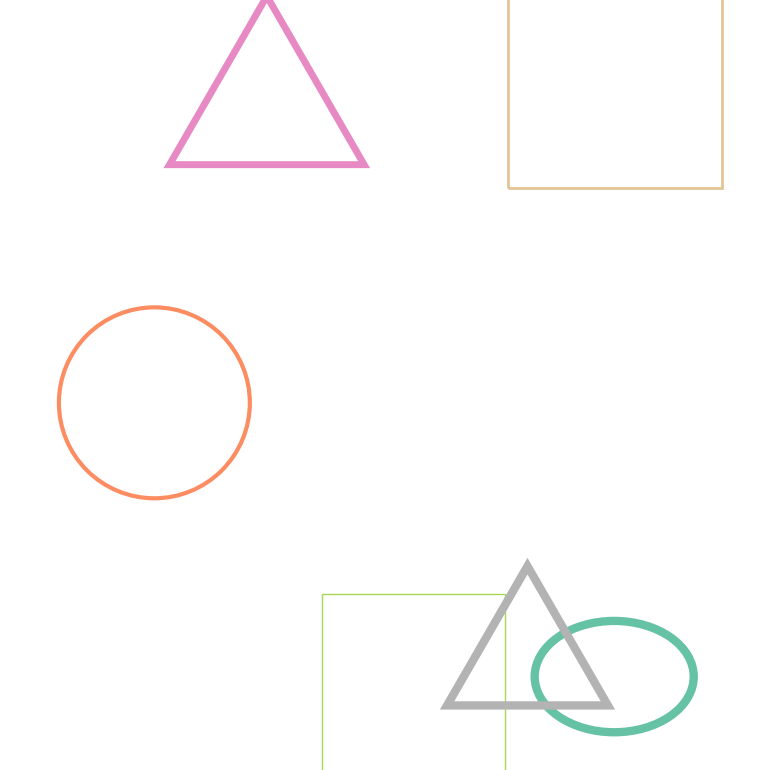[{"shape": "oval", "thickness": 3, "radius": 0.52, "center": [0.798, 0.121]}, {"shape": "circle", "thickness": 1.5, "radius": 0.62, "center": [0.2, 0.477]}, {"shape": "triangle", "thickness": 2.5, "radius": 0.73, "center": [0.347, 0.859]}, {"shape": "square", "thickness": 0.5, "radius": 0.59, "center": [0.537, 0.11]}, {"shape": "square", "thickness": 1, "radius": 0.69, "center": [0.799, 0.894]}, {"shape": "triangle", "thickness": 3, "radius": 0.6, "center": [0.685, 0.144]}]